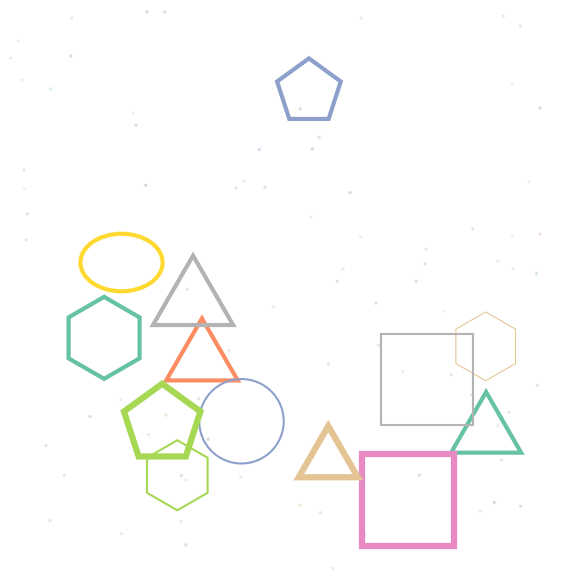[{"shape": "triangle", "thickness": 2, "radius": 0.35, "center": [0.842, 0.25]}, {"shape": "hexagon", "thickness": 2, "radius": 0.35, "center": [0.18, 0.414]}, {"shape": "triangle", "thickness": 2, "radius": 0.36, "center": [0.35, 0.376]}, {"shape": "circle", "thickness": 1, "radius": 0.37, "center": [0.418, 0.27]}, {"shape": "pentagon", "thickness": 2, "radius": 0.29, "center": [0.535, 0.84]}, {"shape": "square", "thickness": 3, "radius": 0.4, "center": [0.707, 0.134]}, {"shape": "pentagon", "thickness": 3, "radius": 0.35, "center": [0.281, 0.265]}, {"shape": "hexagon", "thickness": 1, "radius": 0.3, "center": [0.307, 0.176]}, {"shape": "oval", "thickness": 2, "radius": 0.36, "center": [0.21, 0.545]}, {"shape": "hexagon", "thickness": 0.5, "radius": 0.3, "center": [0.841, 0.399]}, {"shape": "triangle", "thickness": 3, "radius": 0.3, "center": [0.568, 0.202]}, {"shape": "square", "thickness": 1, "radius": 0.4, "center": [0.739, 0.342]}, {"shape": "triangle", "thickness": 2, "radius": 0.4, "center": [0.334, 0.476]}]